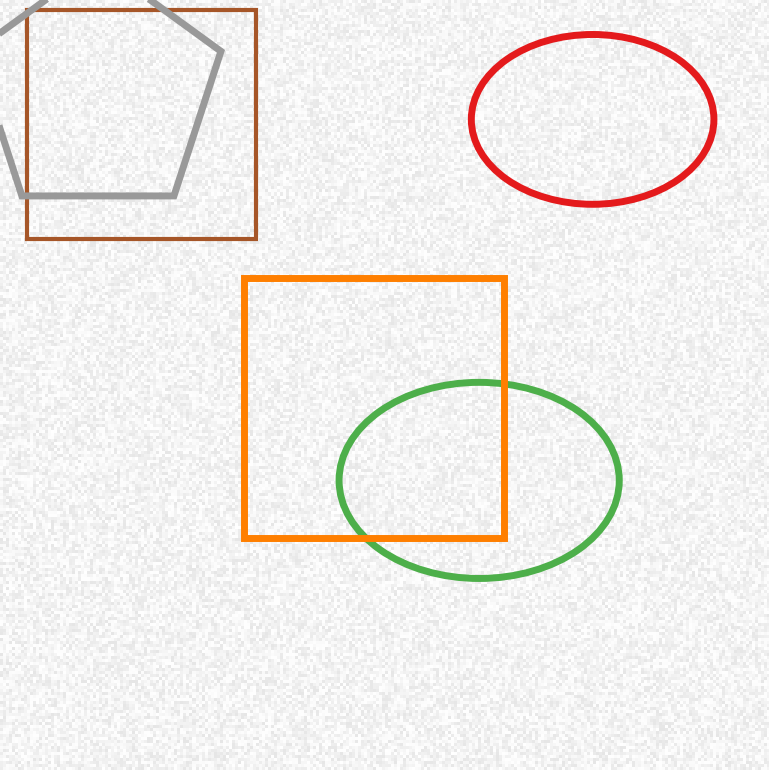[{"shape": "oval", "thickness": 2.5, "radius": 0.79, "center": [0.77, 0.845]}, {"shape": "oval", "thickness": 2.5, "radius": 0.91, "center": [0.622, 0.376]}, {"shape": "square", "thickness": 2.5, "radius": 0.84, "center": [0.486, 0.47]}, {"shape": "square", "thickness": 1.5, "radius": 0.74, "center": [0.184, 0.839]}, {"shape": "pentagon", "thickness": 2.5, "radius": 0.84, "center": [0.127, 0.881]}]